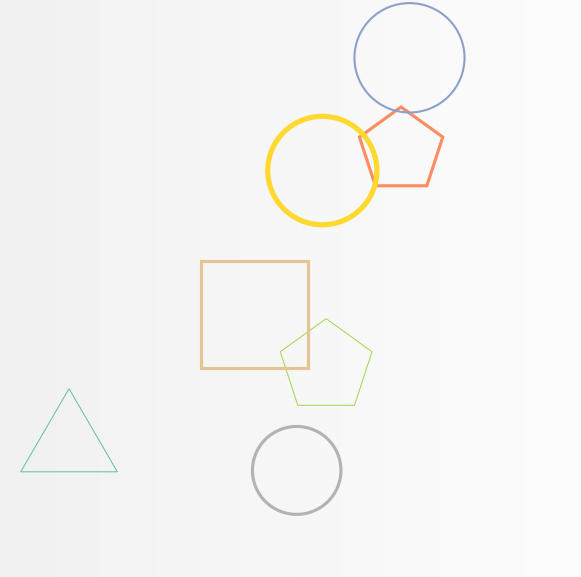[{"shape": "triangle", "thickness": 0.5, "radius": 0.48, "center": [0.119, 0.23]}, {"shape": "pentagon", "thickness": 1.5, "radius": 0.38, "center": [0.69, 0.738]}, {"shape": "circle", "thickness": 1, "radius": 0.47, "center": [0.705, 0.899]}, {"shape": "pentagon", "thickness": 0.5, "radius": 0.41, "center": [0.561, 0.364]}, {"shape": "circle", "thickness": 2.5, "radius": 0.47, "center": [0.555, 0.704]}, {"shape": "square", "thickness": 1.5, "radius": 0.46, "center": [0.437, 0.455]}, {"shape": "circle", "thickness": 1.5, "radius": 0.38, "center": [0.51, 0.185]}]